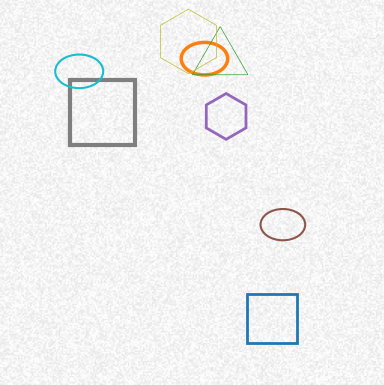[{"shape": "square", "thickness": 2, "radius": 0.32, "center": [0.707, 0.172]}, {"shape": "oval", "thickness": 2.5, "radius": 0.3, "center": [0.531, 0.848]}, {"shape": "triangle", "thickness": 0.5, "radius": 0.42, "center": [0.572, 0.848]}, {"shape": "hexagon", "thickness": 2, "radius": 0.3, "center": [0.587, 0.698]}, {"shape": "oval", "thickness": 1.5, "radius": 0.29, "center": [0.735, 0.417]}, {"shape": "square", "thickness": 3, "radius": 0.42, "center": [0.266, 0.708]}, {"shape": "hexagon", "thickness": 0.5, "radius": 0.42, "center": [0.489, 0.892]}, {"shape": "oval", "thickness": 1.5, "radius": 0.31, "center": [0.206, 0.815]}]